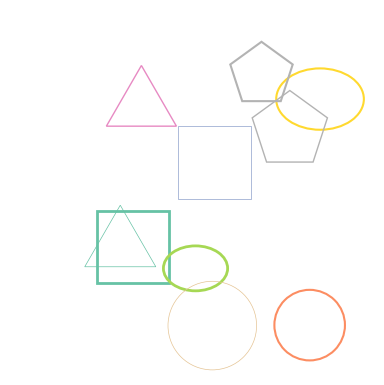[{"shape": "triangle", "thickness": 0.5, "radius": 0.53, "center": [0.312, 0.36]}, {"shape": "square", "thickness": 2, "radius": 0.47, "center": [0.345, 0.359]}, {"shape": "circle", "thickness": 1.5, "radius": 0.46, "center": [0.804, 0.156]}, {"shape": "square", "thickness": 0.5, "radius": 0.47, "center": [0.557, 0.578]}, {"shape": "triangle", "thickness": 1, "radius": 0.53, "center": [0.367, 0.725]}, {"shape": "oval", "thickness": 2, "radius": 0.42, "center": [0.508, 0.303]}, {"shape": "oval", "thickness": 1.5, "radius": 0.57, "center": [0.831, 0.743]}, {"shape": "circle", "thickness": 0.5, "radius": 0.58, "center": [0.551, 0.154]}, {"shape": "pentagon", "thickness": 1.5, "radius": 0.43, "center": [0.679, 0.806]}, {"shape": "pentagon", "thickness": 1, "radius": 0.51, "center": [0.753, 0.662]}]